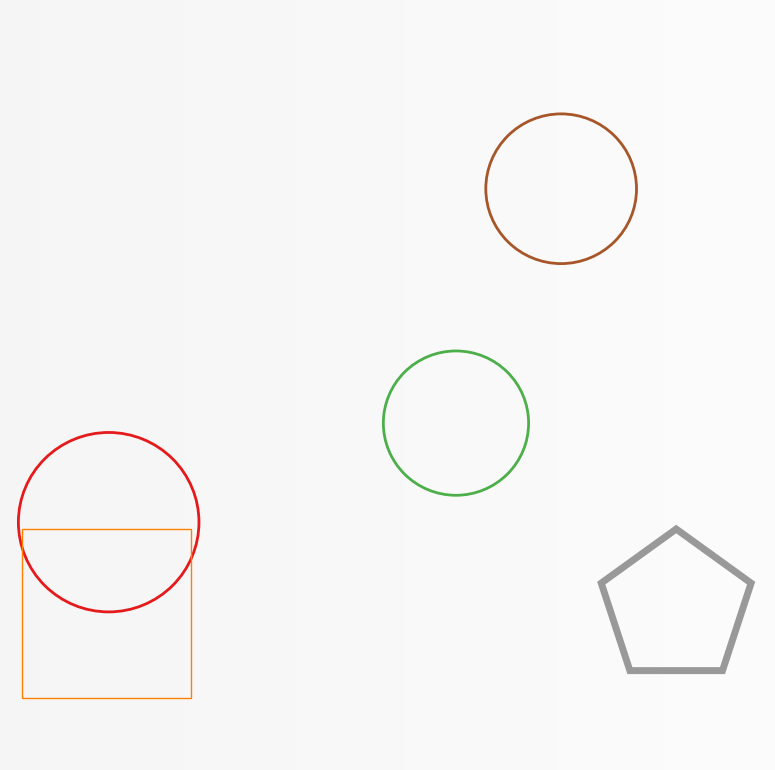[{"shape": "circle", "thickness": 1, "radius": 0.58, "center": [0.14, 0.322]}, {"shape": "circle", "thickness": 1, "radius": 0.47, "center": [0.588, 0.45]}, {"shape": "square", "thickness": 0.5, "radius": 0.55, "center": [0.137, 0.204]}, {"shape": "circle", "thickness": 1, "radius": 0.49, "center": [0.724, 0.755]}, {"shape": "pentagon", "thickness": 2.5, "radius": 0.51, "center": [0.872, 0.211]}]